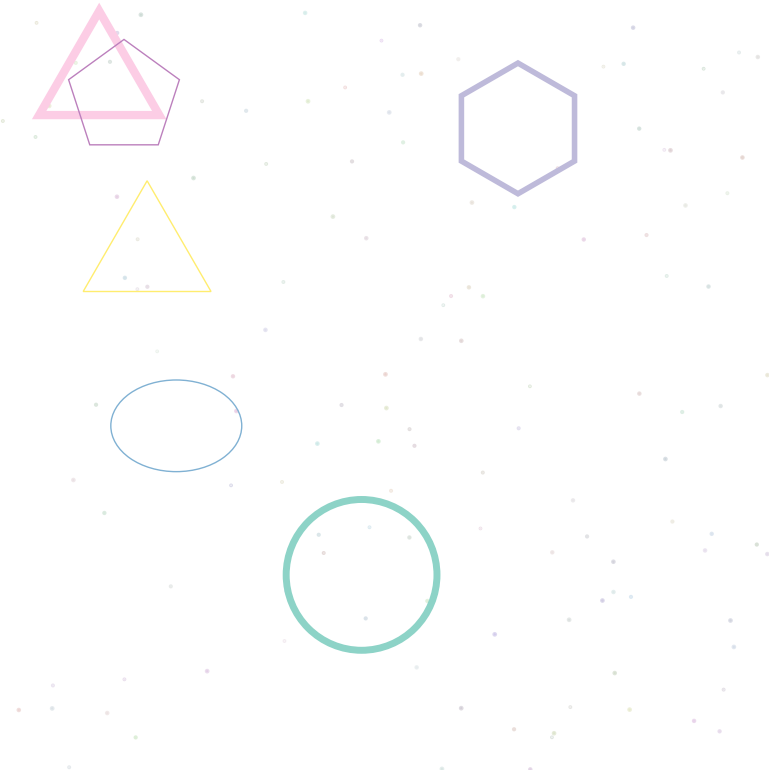[{"shape": "circle", "thickness": 2.5, "radius": 0.49, "center": [0.47, 0.253]}, {"shape": "hexagon", "thickness": 2, "radius": 0.42, "center": [0.673, 0.833]}, {"shape": "oval", "thickness": 0.5, "radius": 0.43, "center": [0.229, 0.447]}, {"shape": "triangle", "thickness": 3, "radius": 0.45, "center": [0.129, 0.896]}, {"shape": "pentagon", "thickness": 0.5, "radius": 0.38, "center": [0.161, 0.873]}, {"shape": "triangle", "thickness": 0.5, "radius": 0.48, "center": [0.191, 0.669]}]